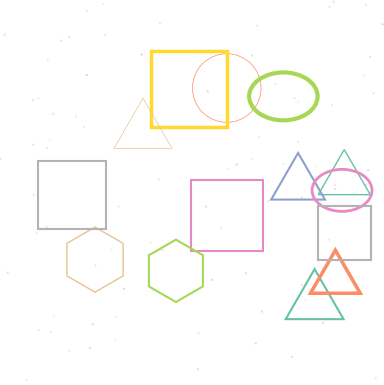[{"shape": "triangle", "thickness": 1, "radius": 0.39, "center": [0.894, 0.533]}, {"shape": "triangle", "thickness": 1.5, "radius": 0.43, "center": [0.817, 0.214]}, {"shape": "triangle", "thickness": 2.5, "radius": 0.37, "center": [0.871, 0.276]}, {"shape": "circle", "thickness": 0.5, "radius": 0.45, "center": [0.589, 0.771]}, {"shape": "triangle", "thickness": 1.5, "radius": 0.4, "center": [0.774, 0.522]}, {"shape": "square", "thickness": 1.5, "radius": 0.47, "center": [0.59, 0.441]}, {"shape": "oval", "thickness": 2, "radius": 0.39, "center": [0.888, 0.506]}, {"shape": "oval", "thickness": 3, "radius": 0.44, "center": [0.736, 0.75]}, {"shape": "hexagon", "thickness": 1.5, "radius": 0.4, "center": [0.457, 0.297]}, {"shape": "square", "thickness": 2.5, "radius": 0.49, "center": [0.491, 0.769]}, {"shape": "hexagon", "thickness": 1, "radius": 0.42, "center": [0.247, 0.326]}, {"shape": "triangle", "thickness": 0.5, "radius": 0.43, "center": [0.371, 0.658]}, {"shape": "square", "thickness": 1.5, "radius": 0.44, "center": [0.187, 0.494]}, {"shape": "square", "thickness": 1.5, "radius": 0.35, "center": [0.896, 0.395]}]